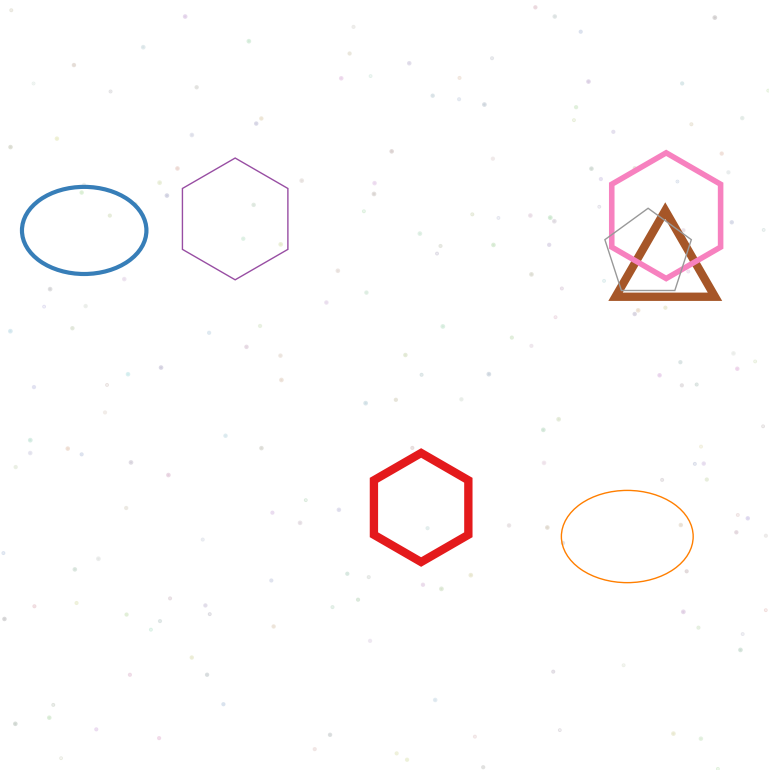[{"shape": "hexagon", "thickness": 3, "radius": 0.35, "center": [0.547, 0.341]}, {"shape": "oval", "thickness": 1.5, "radius": 0.4, "center": [0.109, 0.701]}, {"shape": "hexagon", "thickness": 0.5, "radius": 0.4, "center": [0.305, 0.716]}, {"shape": "oval", "thickness": 0.5, "radius": 0.43, "center": [0.815, 0.303]}, {"shape": "triangle", "thickness": 3, "radius": 0.37, "center": [0.864, 0.652]}, {"shape": "hexagon", "thickness": 2, "radius": 0.41, "center": [0.865, 0.72]}, {"shape": "pentagon", "thickness": 0.5, "radius": 0.3, "center": [0.842, 0.67]}]